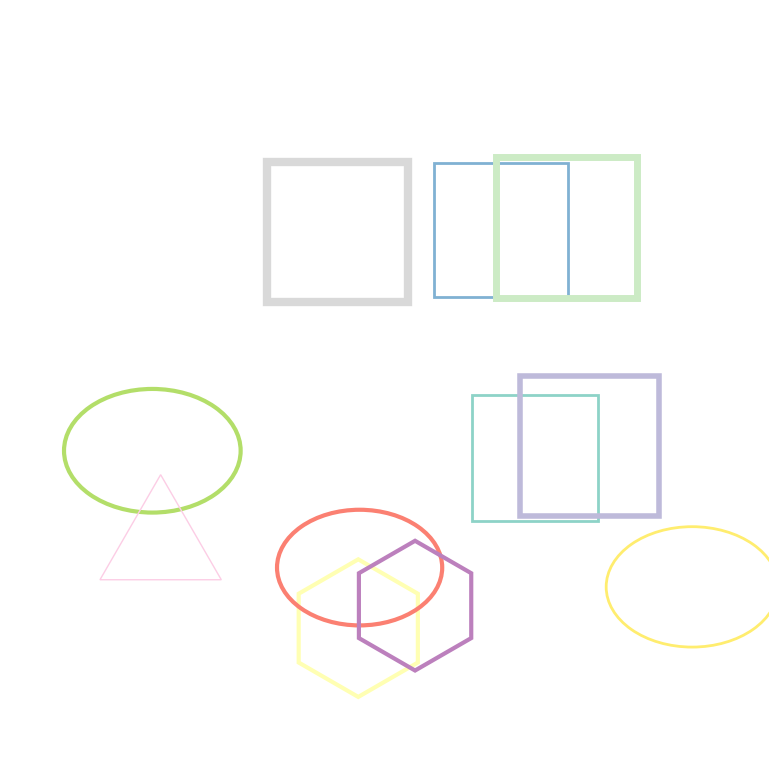[{"shape": "square", "thickness": 1, "radius": 0.41, "center": [0.695, 0.405]}, {"shape": "hexagon", "thickness": 1.5, "radius": 0.45, "center": [0.465, 0.184]}, {"shape": "square", "thickness": 2, "radius": 0.45, "center": [0.766, 0.421]}, {"shape": "oval", "thickness": 1.5, "radius": 0.54, "center": [0.467, 0.263]}, {"shape": "square", "thickness": 1, "radius": 0.43, "center": [0.651, 0.701]}, {"shape": "oval", "thickness": 1.5, "radius": 0.57, "center": [0.198, 0.415]}, {"shape": "triangle", "thickness": 0.5, "radius": 0.45, "center": [0.209, 0.293]}, {"shape": "square", "thickness": 3, "radius": 0.46, "center": [0.438, 0.699]}, {"shape": "hexagon", "thickness": 1.5, "radius": 0.42, "center": [0.539, 0.213]}, {"shape": "square", "thickness": 2.5, "radius": 0.46, "center": [0.735, 0.704]}, {"shape": "oval", "thickness": 1, "radius": 0.56, "center": [0.899, 0.238]}]